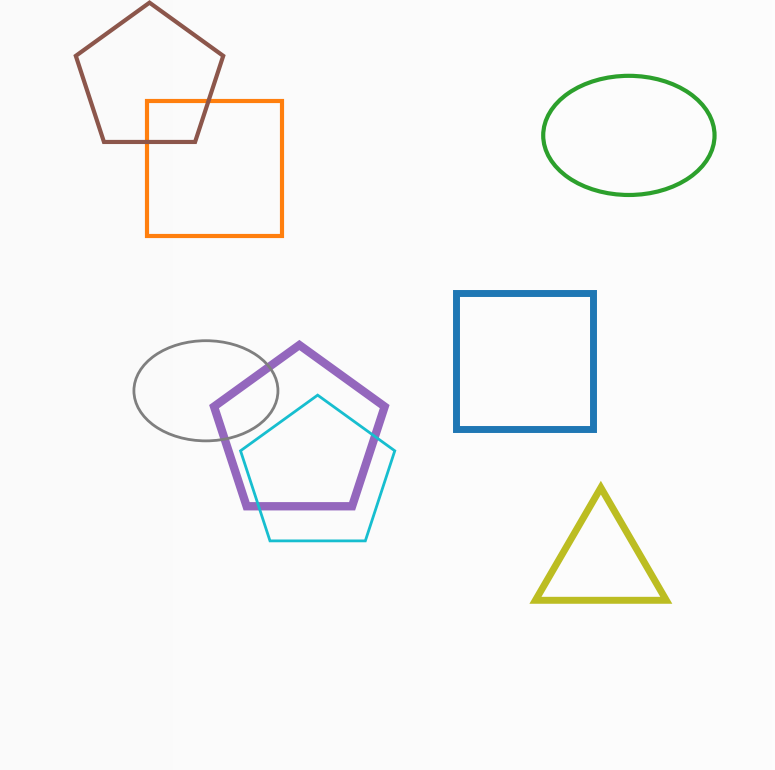[{"shape": "square", "thickness": 2.5, "radius": 0.44, "center": [0.677, 0.531]}, {"shape": "square", "thickness": 1.5, "radius": 0.44, "center": [0.277, 0.781]}, {"shape": "oval", "thickness": 1.5, "radius": 0.55, "center": [0.811, 0.824]}, {"shape": "pentagon", "thickness": 3, "radius": 0.58, "center": [0.386, 0.436]}, {"shape": "pentagon", "thickness": 1.5, "radius": 0.5, "center": [0.193, 0.897]}, {"shape": "oval", "thickness": 1, "radius": 0.46, "center": [0.266, 0.492]}, {"shape": "triangle", "thickness": 2.5, "radius": 0.49, "center": [0.775, 0.269]}, {"shape": "pentagon", "thickness": 1, "radius": 0.52, "center": [0.41, 0.382]}]